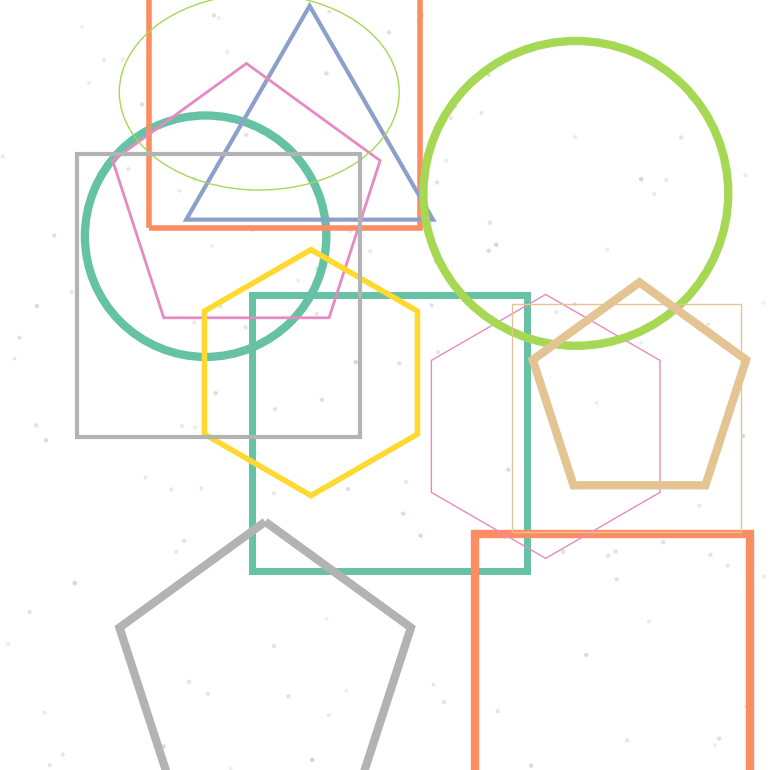[{"shape": "square", "thickness": 2.5, "radius": 0.89, "center": [0.505, 0.438]}, {"shape": "circle", "thickness": 3, "radius": 0.78, "center": [0.267, 0.693]}, {"shape": "square", "thickness": 2, "radius": 0.88, "center": [0.37, 0.88]}, {"shape": "square", "thickness": 3, "radius": 0.89, "center": [0.796, 0.128]}, {"shape": "triangle", "thickness": 1.5, "radius": 0.93, "center": [0.402, 0.807]}, {"shape": "pentagon", "thickness": 1, "radius": 0.91, "center": [0.32, 0.735]}, {"shape": "hexagon", "thickness": 0.5, "radius": 0.86, "center": [0.709, 0.446]}, {"shape": "circle", "thickness": 3, "radius": 0.99, "center": [0.748, 0.749]}, {"shape": "oval", "thickness": 0.5, "radius": 0.91, "center": [0.337, 0.88]}, {"shape": "hexagon", "thickness": 2, "radius": 0.8, "center": [0.404, 0.516]}, {"shape": "pentagon", "thickness": 3, "radius": 0.73, "center": [0.83, 0.488]}, {"shape": "square", "thickness": 0.5, "radius": 0.74, "center": [0.814, 0.457]}, {"shape": "pentagon", "thickness": 3, "radius": 1.0, "center": [0.344, 0.123]}, {"shape": "square", "thickness": 1.5, "radius": 0.92, "center": [0.284, 0.617]}]